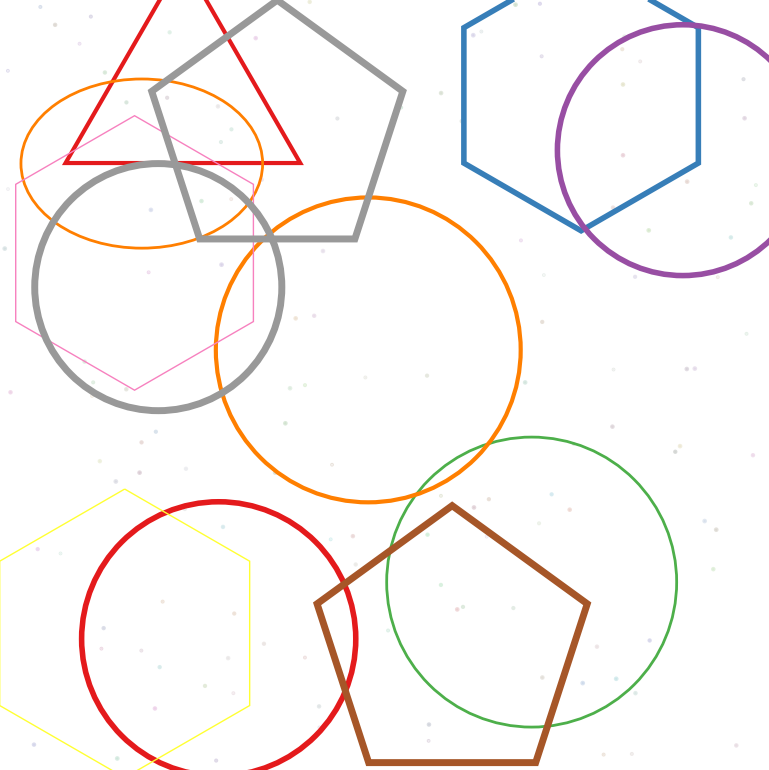[{"shape": "circle", "thickness": 2, "radius": 0.89, "center": [0.284, 0.17]}, {"shape": "triangle", "thickness": 1.5, "radius": 0.88, "center": [0.238, 0.876]}, {"shape": "hexagon", "thickness": 2, "radius": 0.88, "center": [0.755, 0.876]}, {"shape": "circle", "thickness": 1, "radius": 0.94, "center": [0.69, 0.244]}, {"shape": "circle", "thickness": 2, "radius": 0.81, "center": [0.887, 0.805]}, {"shape": "circle", "thickness": 1.5, "radius": 0.99, "center": [0.478, 0.546]}, {"shape": "oval", "thickness": 1, "radius": 0.78, "center": [0.184, 0.788]}, {"shape": "hexagon", "thickness": 0.5, "radius": 0.94, "center": [0.162, 0.177]}, {"shape": "pentagon", "thickness": 2.5, "radius": 0.92, "center": [0.587, 0.159]}, {"shape": "hexagon", "thickness": 0.5, "radius": 0.89, "center": [0.175, 0.671]}, {"shape": "circle", "thickness": 2.5, "radius": 0.8, "center": [0.206, 0.627]}, {"shape": "pentagon", "thickness": 2.5, "radius": 0.86, "center": [0.36, 0.828]}]